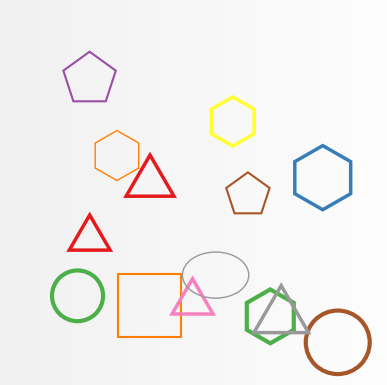[{"shape": "triangle", "thickness": 2.5, "radius": 0.3, "center": [0.232, 0.381]}, {"shape": "triangle", "thickness": 2.5, "radius": 0.36, "center": [0.387, 0.526]}, {"shape": "hexagon", "thickness": 2.5, "radius": 0.42, "center": [0.833, 0.538]}, {"shape": "hexagon", "thickness": 3, "radius": 0.35, "center": [0.697, 0.178]}, {"shape": "circle", "thickness": 3, "radius": 0.33, "center": [0.2, 0.232]}, {"shape": "pentagon", "thickness": 1.5, "radius": 0.36, "center": [0.231, 0.795]}, {"shape": "square", "thickness": 1.5, "radius": 0.41, "center": [0.386, 0.206]}, {"shape": "hexagon", "thickness": 1, "radius": 0.32, "center": [0.302, 0.596]}, {"shape": "hexagon", "thickness": 2.5, "radius": 0.32, "center": [0.601, 0.684]}, {"shape": "circle", "thickness": 3, "radius": 0.41, "center": [0.872, 0.111]}, {"shape": "pentagon", "thickness": 1.5, "radius": 0.29, "center": [0.64, 0.494]}, {"shape": "triangle", "thickness": 2.5, "radius": 0.31, "center": [0.497, 0.215]}, {"shape": "triangle", "thickness": 2.5, "radius": 0.41, "center": [0.726, 0.177]}, {"shape": "oval", "thickness": 1, "radius": 0.43, "center": [0.556, 0.285]}]